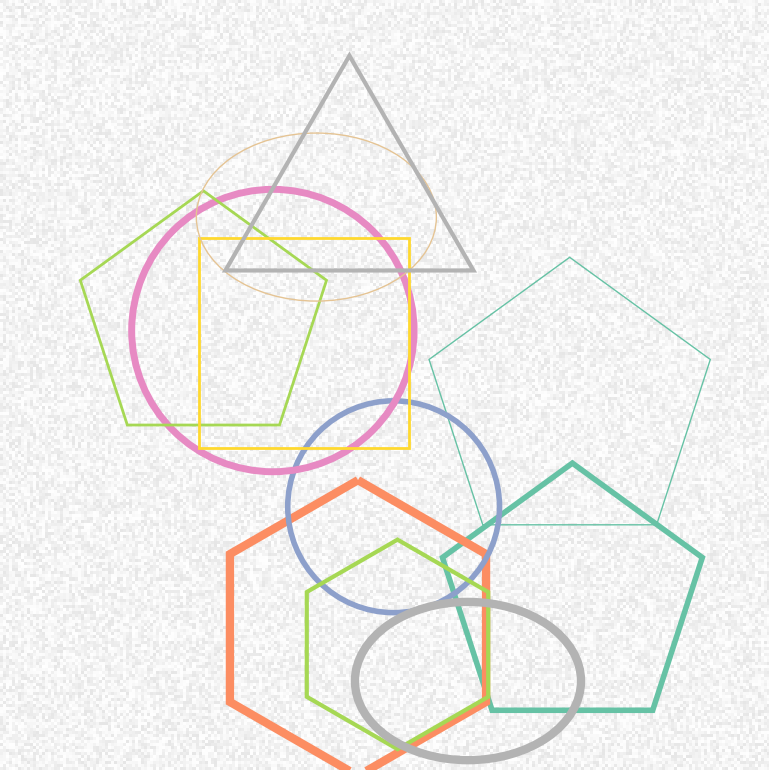[{"shape": "pentagon", "thickness": 2, "radius": 0.89, "center": [0.743, 0.221]}, {"shape": "pentagon", "thickness": 0.5, "radius": 0.96, "center": [0.74, 0.474]}, {"shape": "hexagon", "thickness": 3, "radius": 0.96, "center": [0.465, 0.184]}, {"shape": "circle", "thickness": 2, "radius": 0.69, "center": [0.511, 0.342]}, {"shape": "circle", "thickness": 2.5, "radius": 0.92, "center": [0.354, 0.571]}, {"shape": "hexagon", "thickness": 1.5, "radius": 0.68, "center": [0.516, 0.163]}, {"shape": "pentagon", "thickness": 1, "radius": 0.84, "center": [0.264, 0.584]}, {"shape": "square", "thickness": 1, "radius": 0.68, "center": [0.395, 0.554]}, {"shape": "oval", "thickness": 0.5, "radius": 0.78, "center": [0.411, 0.718]}, {"shape": "oval", "thickness": 3, "radius": 0.73, "center": [0.608, 0.116]}, {"shape": "triangle", "thickness": 1.5, "radius": 0.93, "center": [0.454, 0.742]}]